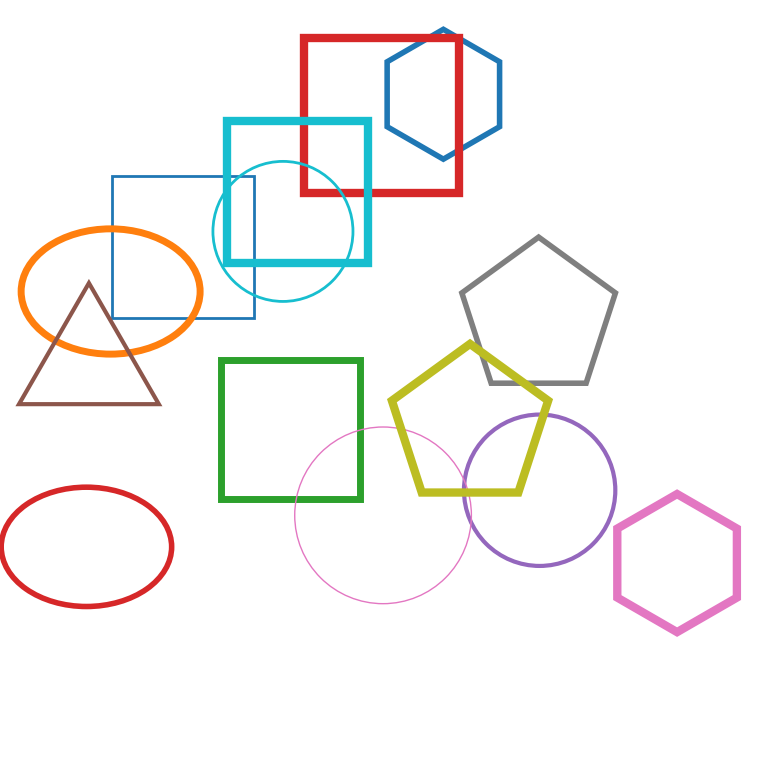[{"shape": "hexagon", "thickness": 2, "radius": 0.42, "center": [0.576, 0.878]}, {"shape": "square", "thickness": 1, "radius": 0.46, "center": [0.238, 0.679]}, {"shape": "oval", "thickness": 2.5, "radius": 0.58, "center": [0.144, 0.621]}, {"shape": "square", "thickness": 2.5, "radius": 0.45, "center": [0.378, 0.442]}, {"shape": "oval", "thickness": 2, "radius": 0.55, "center": [0.112, 0.29]}, {"shape": "square", "thickness": 3, "radius": 0.5, "center": [0.496, 0.85]}, {"shape": "circle", "thickness": 1.5, "radius": 0.49, "center": [0.701, 0.363]}, {"shape": "triangle", "thickness": 1.5, "radius": 0.52, "center": [0.115, 0.528]}, {"shape": "hexagon", "thickness": 3, "radius": 0.45, "center": [0.879, 0.269]}, {"shape": "circle", "thickness": 0.5, "radius": 0.57, "center": [0.497, 0.331]}, {"shape": "pentagon", "thickness": 2, "radius": 0.52, "center": [0.7, 0.587]}, {"shape": "pentagon", "thickness": 3, "radius": 0.53, "center": [0.61, 0.447]}, {"shape": "circle", "thickness": 1, "radius": 0.45, "center": [0.367, 0.699]}, {"shape": "square", "thickness": 3, "radius": 0.46, "center": [0.386, 0.751]}]